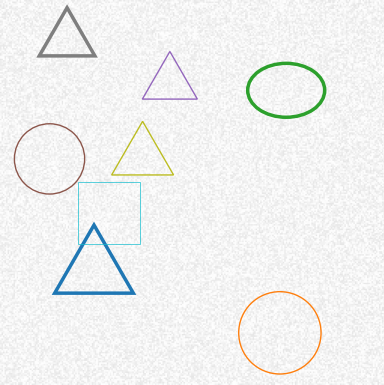[{"shape": "triangle", "thickness": 2.5, "radius": 0.59, "center": [0.244, 0.298]}, {"shape": "circle", "thickness": 1, "radius": 0.53, "center": [0.727, 0.135]}, {"shape": "oval", "thickness": 2.5, "radius": 0.5, "center": [0.743, 0.765]}, {"shape": "triangle", "thickness": 1, "radius": 0.41, "center": [0.441, 0.784]}, {"shape": "circle", "thickness": 1, "radius": 0.46, "center": [0.129, 0.587]}, {"shape": "triangle", "thickness": 2.5, "radius": 0.42, "center": [0.174, 0.897]}, {"shape": "triangle", "thickness": 1, "radius": 0.46, "center": [0.37, 0.592]}, {"shape": "square", "thickness": 0.5, "radius": 0.4, "center": [0.283, 0.446]}]